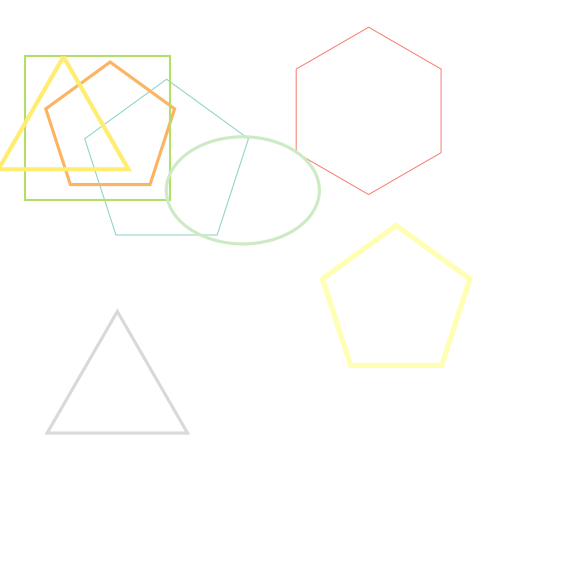[{"shape": "pentagon", "thickness": 0.5, "radius": 0.75, "center": [0.288, 0.713]}, {"shape": "pentagon", "thickness": 2.5, "radius": 0.67, "center": [0.686, 0.475]}, {"shape": "hexagon", "thickness": 0.5, "radius": 0.72, "center": [0.638, 0.807]}, {"shape": "pentagon", "thickness": 1.5, "radius": 0.59, "center": [0.191, 0.774]}, {"shape": "square", "thickness": 1, "radius": 0.62, "center": [0.169, 0.777]}, {"shape": "triangle", "thickness": 1.5, "radius": 0.7, "center": [0.203, 0.319]}, {"shape": "oval", "thickness": 1.5, "radius": 0.66, "center": [0.421, 0.67]}, {"shape": "triangle", "thickness": 2, "radius": 0.65, "center": [0.11, 0.771]}]